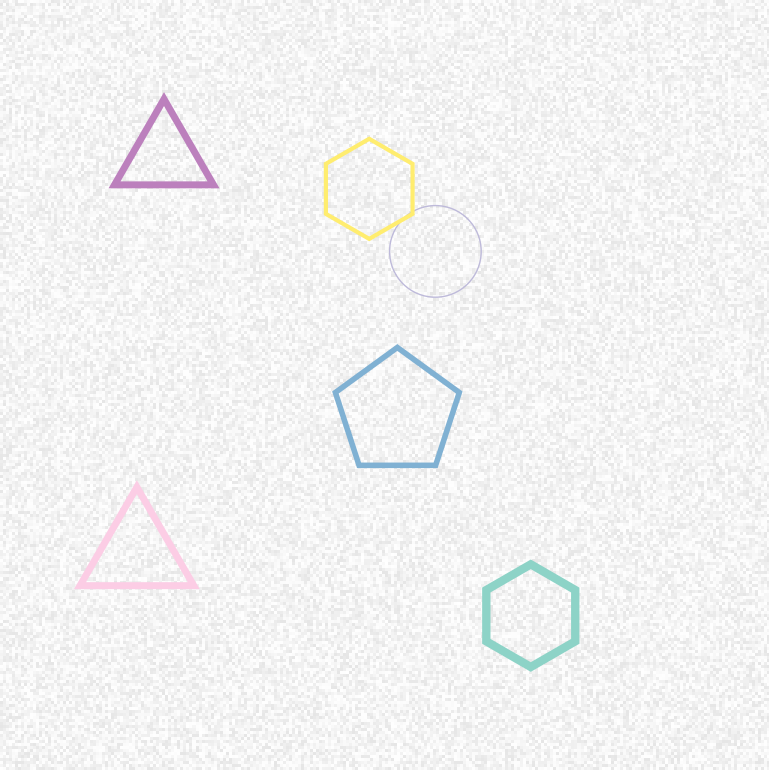[{"shape": "hexagon", "thickness": 3, "radius": 0.33, "center": [0.689, 0.2]}, {"shape": "circle", "thickness": 0.5, "radius": 0.3, "center": [0.565, 0.674]}, {"shape": "pentagon", "thickness": 2, "radius": 0.42, "center": [0.516, 0.464]}, {"shape": "triangle", "thickness": 2.5, "radius": 0.43, "center": [0.178, 0.282]}, {"shape": "triangle", "thickness": 2.5, "radius": 0.37, "center": [0.213, 0.797]}, {"shape": "hexagon", "thickness": 1.5, "radius": 0.32, "center": [0.48, 0.755]}]